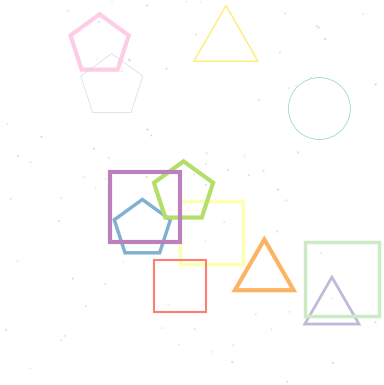[{"shape": "circle", "thickness": 0.5, "radius": 0.4, "center": [0.83, 0.718]}, {"shape": "square", "thickness": 2.5, "radius": 0.41, "center": [0.549, 0.397]}, {"shape": "triangle", "thickness": 2, "radius": 0.41, "center": [0.862, 0.199]}, {"shape": "square", "thickness": 1.5, "radius": 0.34, "center": [0.468, 0.257]}, {"shape": "pentagon", "thickness": 2.5, "radius": 0.38, "center": [0.37, 0.405]}, {"shape": "triangle", "thickness": 3, "radius": 0.44, "center": [0.687, 0.29]}, {"shape": "pentagon", "thickness": 3, "radius": 0.4, "center": [0.477, 0.5]}, {"shape": "pentagon", "thickness": 3, "radius": 0.4, "center": [0.259, 0.883]}, {"shape": "pentagon", "thickness": 0.5, "radius": 0.42, "center": [0.29, 0.776]}, {"shape": "square", "thickness": 3, "radius": 0.45, "center": [0.377, 0.462]}, {"shape": "square", "thickness": 2.5, "radius": 0.48, "center": [0.888, 0.275]}, {"shape": "triangle", "thickness": 1, "radius": 0.48, "center": [0.587, 0.889]}]